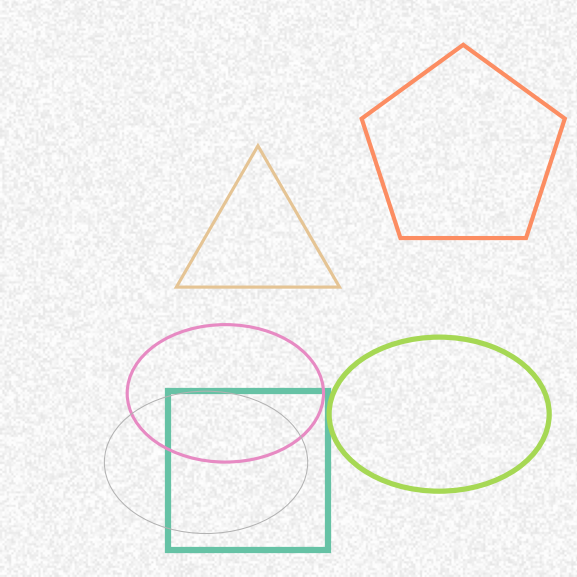[{"shape": "square", "thickness": 3, "radius": 0.69, "center": [0.429, 0.185]}, {"shape": "pentagon", "thickness": 2, "radius": 0.92, "center": [0.802, 0.737]}, {"shape": "oval", "thickness": 1.5, "radius": 0.85, "center": [0.39, 0.318]}, {"shape": "oval", "thickness": 2.5, "radius": 0.95, "center": [0.76, 0.282]}, {"shape": "triangle", "thickness": 1.5, "radius": 0.82, "center": [0.447, 0.584]}, {"shape": "oval", "thickness": 0.5, "radius": 0.88, "center": [0.357, 0.199]}]